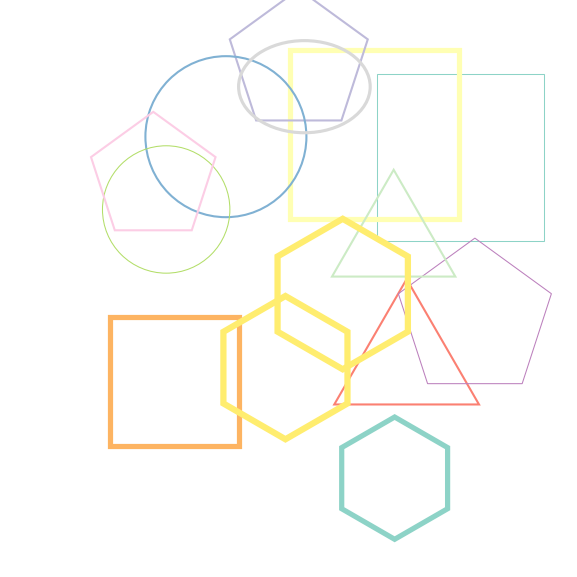[{"shape": "square", "thickness": 0.5, "radius": 0.72, "center": [0.797, 0.726]}, {"shape": "hexagon", "thickness": 2.5, "radius": 0.53, "center": [0.683, 0.171]}, {"shape": "square", "thickness": 2.5, "radius": 0.73, "center": [0.649, 0.767]}, {"shape": "pentagon", "thickness": 1, "radius": 0.63, "center": [0.517, 0.892]}, {"shape": "triangle", "thickness": 1, "radius": 0.72, "center": [0.704, 0.371]}, {"shape": "circle", "thickness": 1, "radius": 0.7, "center": [0.391, 0.762]}, {"shape": "square", "thickness": 2.5, "radius": 0.56, "center": [0.302, 0.339]}, {"shape": "circle", "thickness": 0.5, "radius": 0.55, "center": [0.288, 0.636]}, {"shape": "pentagon", "thickness": 1, "radius": 0.57, "center": [0.265, 0.692]}, {"shape": "oval", "thickness": 1.5, "radius": 0.57, "center": [0.527, 0.849]}, {"shape": "pentagon", "thickness": 0.5, "radius": 0.7, "center": [0.822, 0.447]}, {"shape": "triangle", "thickness": 1, "radius": 0.62, "center": [0.682, 0.582]}, {"shape": "hexagon", "thickness": 3, "radius": 0.62, "center": [0.494, 0.363]}, {"shape": "hexagon", "thickness": 3, "radius": 0.65, "center": [0.593, 0.49]}]